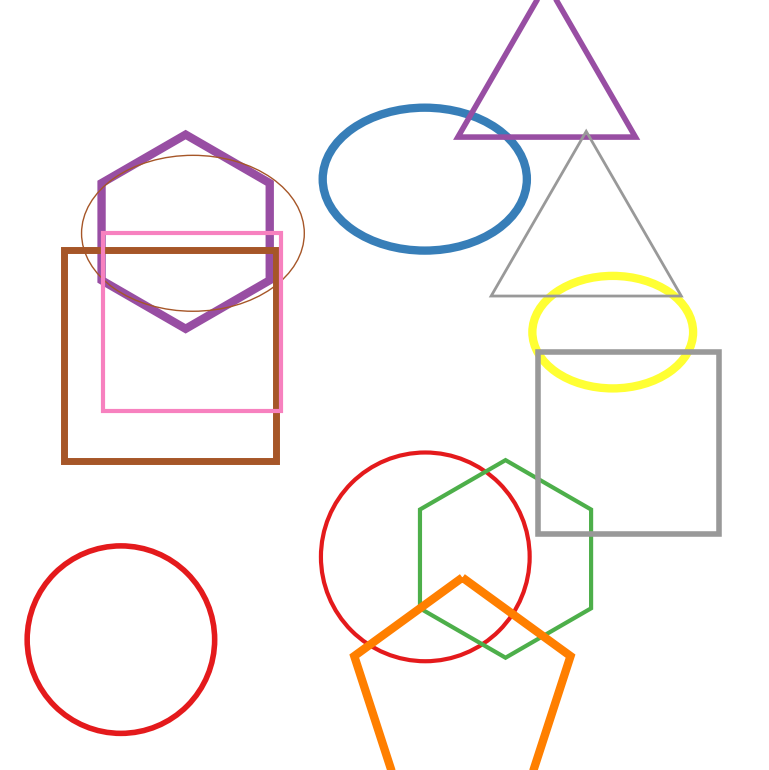[{"shape": "circle", "thickness": 1.5, "radius": 0.68, "center": [0.552, 0.277]}, {"shape": "circle", "thickness": 2, "radius": 0.61, "center": [0.157, 0.169]}, {"shape": "oval", "thickness": 3, "radius": 0.66, "center": [0.552, 0.767]}, {"shape": "hexagon", "thickness": 1.5, "radius": 0.64, "center": [0.657, 0.274]}, {"shape": "triangle", "thickness": 2, "radius": 0.67, "center": [0.71, 0.889]}, {"shape": "hexagon", "thickness": 3, "radius": 0.63, "center": [0.241, 0.699]}, {"shape": "pentagon", "thickness": 3, "radius": 0.74, "center": [0.601, 0.102]}, {"shape": "oval", "thickness": 3, "radius": 0.52, "center": [0.796, 0.569]}, {"shape": "oval", "thickness": 0.5, "radius": 0.72, "center": [0.251, 0.697]}, {"shape": "square", "thickness": 2.5, "radius": 0.69, "center": [0.221, 0.538]}, {"shape": "square", "thickness": 1.5, "radius": 0.58, "center": [0.25, 0.581]}, {"shape": "square", "thickness": 2, "radius": 0.59, "center": [0.816, 0.425]}, {"shape": "triangle", "thickness": 1, "radius": 0.71, "center": [0.761, 0.687]}]